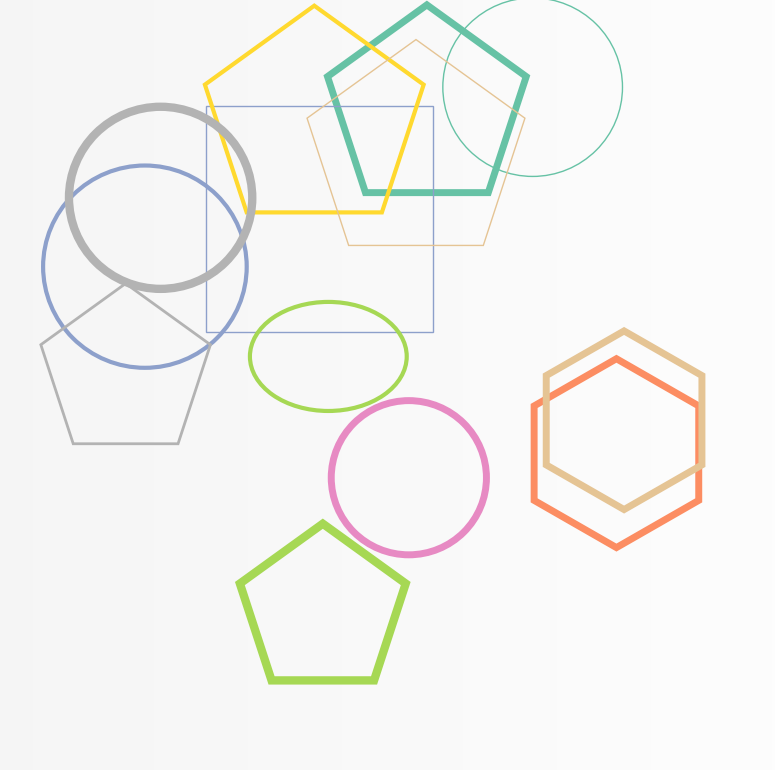[{"shape": "pentagon", "thickness": 2.5, "radius": 0.67, "center": [0.551, 0.859]}, {"shape": "circle", "thickness": 0.5, "radius": 0.58, "center": [0.687, 0.887]}, {"shape": "hexagon", "thickness": 2.5, "radius": 0.61, "center": [0.795, 0.411]}, {"shape": "square", "thickness": 0.5, "radius": 0.73, "center": [0.412, 0.715]}, {"shape": "circle", "thickness": 1.5, "radius": 0.66, "center": [0.187, 0.654]}, {"shape": "circle", "thickness": 2.5, "radius": 0.5, "center": [0.528, 0.38]}, {"shape": "oval", "thickness": 1.5, "radius": 0.51, "center": [0.424, 0.537]}, {"shape": "pentagon", "thickness": 3, "radius": 0.56, "center": [0.417, 0.207]}, {"shape": "pentagon", "thickness": 1.5, "radius": 0.74, "center": [0.406, 0.844]}, {"shape": "pentagon", "thickness": 0.5, "radius": 0.74, "center": [0.537, 0.801]}, {"shape": "hexagon", "thickness": 2.5, "radius": 0.58, "center": [0.805, 0.454]}, {"shape": "circle", "thickness": 3, "radius": 0.59, "center": [0.207, 0.743]}, {"shape": "pentagon", "thickness": 1, "radius": 0.58, "center": [0.162, 0.517]}]